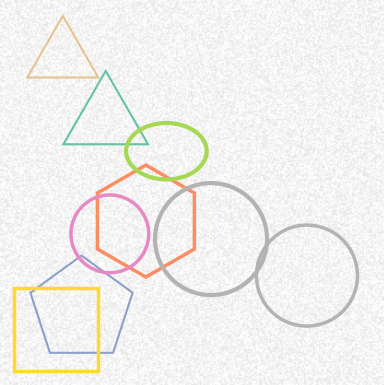[{"shape": "triangle", "thickness": 1.5, "radius": 0.63, "center": [0.275, 0.689]}, {"shape": "hexagon", "thickness": 2.5, "radius": 0.73, "center": [0.379, 0.426]}, {"shape": "pentagon", "thickness": 1.5, "radius": 0.7, "center": [0.212, 0.197]}, {"shape": "circle", "thickness": 2.5, "radius": 0.51, "center": [0.285, 0.393]}, {"shape": "oval", "thickness": 3, "radius": 0.52, "center": [0.432, 0.607]}, {"shape": "square", "thickness": 2.5, "radius": 0.54, "center": [0.145, 0.144]}, {"shape": "triangle", "thickness": 1.5, "radius": 0.53, "center": [0.163, 0.852]}, {"shape": "circle", "thickness": 2.5, "radius": 0.66, "center": [0.797, 0.284]}, {"shape": "circle", "thickness": 3, "radius": 0.73, "center": [0.548, 0.379]}]